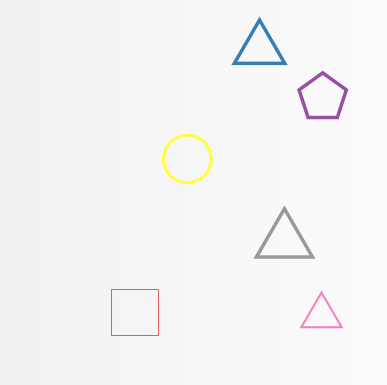[{"shape": "square", "thickness": 0.5, "radius": 0.3, "center": [0.346, 0.19]}, {"shape": "triangle", "thickness": 2.5, "radius": 0.38, "center": [0.67, 0.873]}, {"shape": "pentagon", "thickness": 2.5, "radius": 0.32, "center": [0.833, 0.747]}, {"shape": "circle", "thickness": 2, "radius": 0.31, "center": [0.483, 0.587]}, {"shape": "triangle", "thickness": 1.5, "radius": 0.3, "center": [0.83, 0.18]}, {"shape": "triangle", "thickness": 2.5, "radius": 0.42, "center": [0.734, 0.374]}]